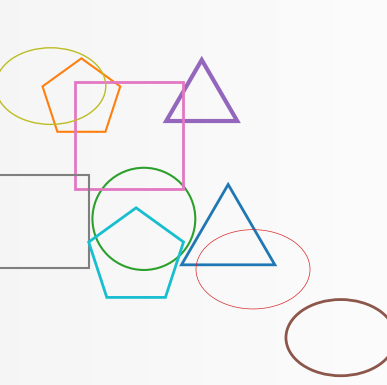[{"shape": "triangle", "thickness": 2, "radius": 0.7, "center": [0.589, 0.382]}, {"shape": "pentagon", "thickness": 1.5, "radius": 0.53, "center": [0.21, 0.743]}, {"shape": "circle", "thickness": 1.5, "radius": 0.66, "center": [0.371, 0.431]}, {"shape": "oval", "thickness": 0.5, "radius": 0.74, "center": [0.653, 0.3]}, {"shape": "triangle", "thickness": 3, "radius": 0.53, "center": [0.521, 0.739]}, {"shape": "oval", "thickness": 2, "radius": 0.71, "center": [0.879, 0.123]}, {"shape": "square", "thickness": 2, "radius": 0.69, "center": [0.333, 0.649]}, {"shape": "square", "thickness": 1.5, "radius": 0.6, "center": [0.11, 0.424]}, {"shape": "oval", "thickness": 1, "radius": 0.71, "center": [0.131, 0.776]}, {"shape": "pentagon", "thickness": 2, "radius": 0.64, "center": [0.351, 0.332]}]